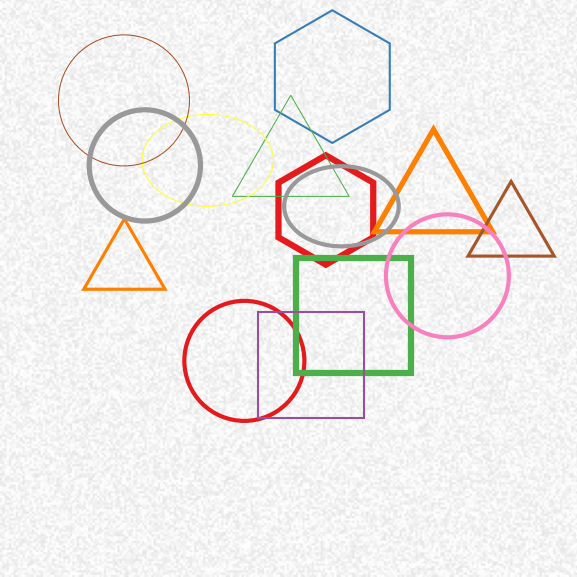[{"shape": "circle", "thickness": 2, "radius": 0.52, "center": [0.423, 0.374]}, {"shape": "hexagon", "thickness": 3, "radius": 0.47, "center": [0.564, 0.635]}, {"shape": "hexagon", "thickness": 1, "radius": 0.57, "center": [0.575, 0.866]}, {"shape": "triangle", "thickness": 0.5, "radius": 0.58, "center": [0.503, 0.717]}, {"shape": "square", "thickness": 3, "radius": 0.5, "center": [0.613, 0.453]}, {"shape": "square", "thickness": 1, "radius": 0.46, "center": [0.538, 0.368]}, {"shape": "triangle", "thickness": 1.5, "radius": 0.41, "center": [0.215, 0.539]}, {"shape": "triangle", "thickness": 2.5, "radius": 0.59, "center": [0.751, 0.657]}, {"shape": "oval", "thickness": 0.5, "radius": 0.57, "center": [0.36, 0.721]}, {"shape": "triangle", "thickness": 1.5, "radius": 0.43, "center": [0.885, 0.599]}, {"shape": "circle", "thickness": 0.5, "radius": 0.57, "center": [0.215, 0.825]}, {"shape": "circle", "thickness": 2, "radius": 0.53, "center": [0.775, 0.522]}, {"shape": "oval", "thickness": 2, "radius": 0.5, "center": [0.591, 0.642]}, {"shape": "circle", "thickness": 2.5, "radius": 0.48, "center": [0.251, 0.713]}]